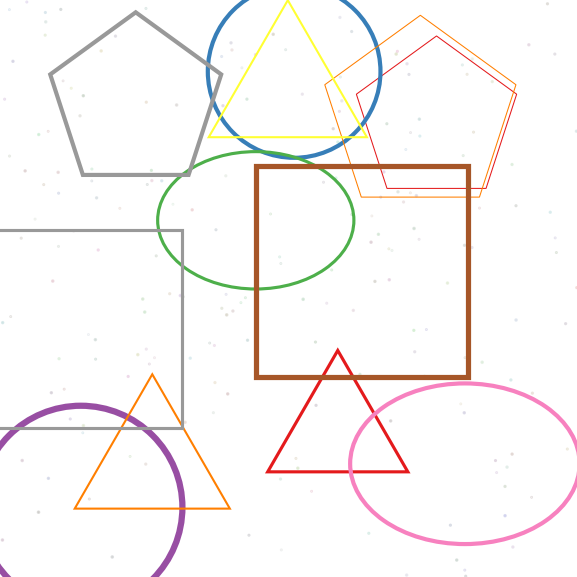[{"shape": "triangle", "thickness": 1.5, "radius": 0.7, "center": [0.585, 0.252]}, {"shape": "pentagon", "thickness": 0.5, "radius": 0.73, "center": [0.756, 0.791]}, {"shape": "circle", "thickness": 2, "radius": 0.75, "center": [0.509, 0.875]}, {"shape": "oval", "thickness": 1.5, "radius": 0.85, "center": [0.443, 0.618]}, {"shape": "circle", "thickness": 3, "radius": 0.88, "center": [0.14, 0.121]}, {"shape": "pentagon", "thickness": 0.5, "radius": 0.87, "center": [0.728, 0.799]}, {"shape": "triangle", "thickness": 1, "radius": 0.78, "center": [0.264, 0.196]}, {"shape": "triangle", "thickness": 1, "radius": 0.79, "center": [0.498, 0.841]}, {"shape": "square", "thickness": 2.5, "radius": 0.92, "center": [0.627, 0.529]}, {"shape": "oval", "thickness": 2, "radius": 0.99, "center": [0.805, 0.196]}, {"shape": "pentagon", "thickness": 2, "radius": 0.78, "center": [0.235, 0.822]}, {"shape": "square", "thickness": 1.5, "radius": 0.86, "center": [0.144, 0.429]}]